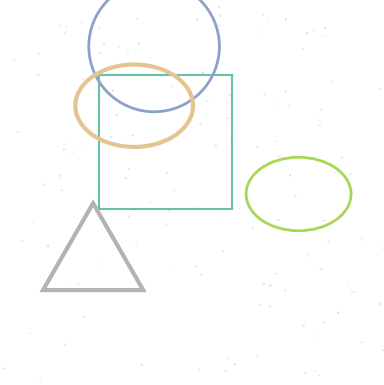[{"shape": "square", "thickness": 1.5, "radius": 0.87, "center": [0.43, 0.631]}, {"shape": "circle", "thickness": 2, "radius": 0.85, "center": [0.4, 0.879]}, {"shape": "oval", "thickness": 2, "radius": 0.68, "center": [0.776, 0.496]}, {"shape": "oval", "thickness": 3, "radius": 0.76, "center": [0.349, 0.725]}, {"shape": "triangle", "thickness": 3, "radius": 0.75, "center": [0.242, 0.322]}]